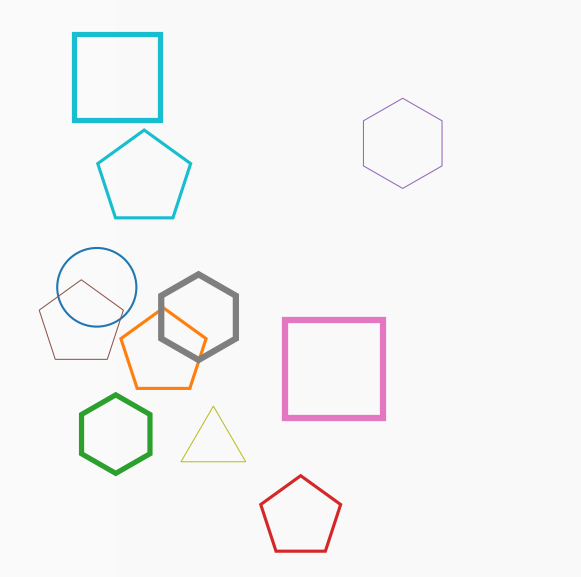[{"shape": "circle", "thickness": 1, "radius": 0.34, "center": [0.167, 0.502]}, {"shape": "pentagon", "thickness": 1.5, "radius": 0.39, "center": [0.281, 0.389]}, {"shape": "hexagon", "thickness": 2.5, "radius": 0.34, "center": [0.199, 0.247]}, {"shape": "pentagon", "thickness": 1.5, "radius": 0.36, "center": [0.517, 0.103]}, {"shape": "hexagon", "thickness": 0.5, "radius": 0.39, "center": [0.693, 0.751]}, {"shape": "pentagon", "thickness": 0.5, "radius": 0.38, "center": [0.14, 0.439]}, {"shape": "square", "thickness": 3, "radius": 0.42, "center": [0.575, 0.36]}, {"shape": "hexagon", "thickness": 3, "radius": 0.37, "center": [0.342, 0.45]}, {"shape": "triangle", "thickness": 0.5, "radius": 0.32, "center": [0.367, 0.232]}, {"shape": "pentagon", "thickness": 1.5, "radius": 0.42, "center": [0.248, 0.69]}, {"shape": "square", "thickness": 2.5, "radius": 0.37, "center": [0.202, 0.865]}]